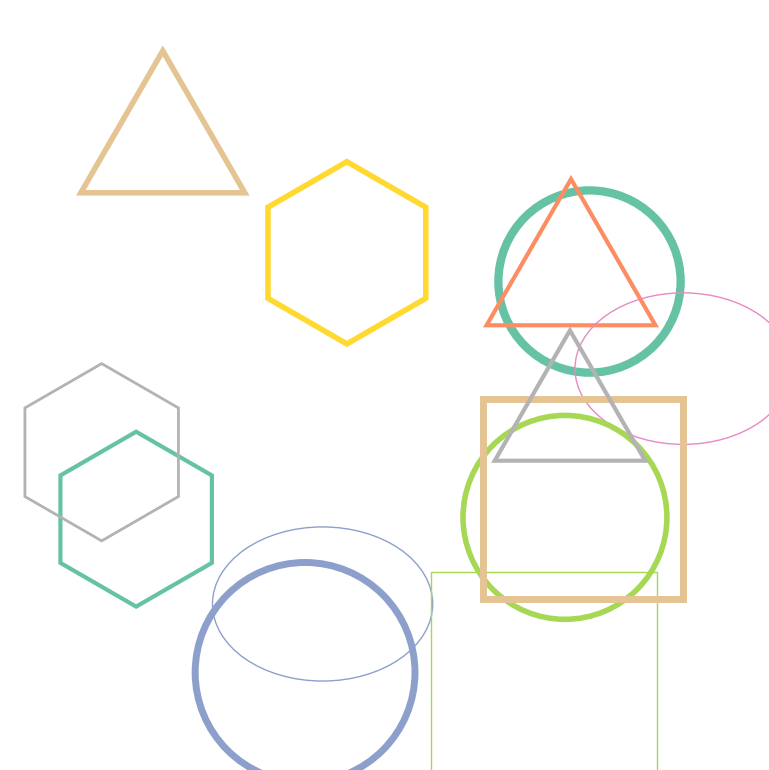[{"shape": "hexagon", "thickness": 1.5, "radius": 0.57, "center": [0.177, 0.326]}, {"shape": "circle", "thickness": 3, "radius": 0.59, "center": [0.766, 0.634]}, {"shape": "triangle", "thickness": 1.5, "radius": 0.63, "center": [0.742, 0.641]}, {"shape": "oval", "thickness": 0.5, "radius": 0.71, "center": [0.419, 0.216]}, {"shape": "circle", "thickness": 2.5, "radius": 0.71, "center": [0.396, 0.127]}, {"shape": "oval", "thickness": 0.5, "radius": 0.7, "center": [0.887, 0.521]}, {"shape": "circle", "thickness": 2, "radius": 0.66, "center": [0.734, 0.328]}, {"shape": "square", "thickness": 0.5, "radius": 0.74, "center": [0.707, 0.11]}, {"shape": "hexagon", "thickness": 2, "radius": 0.59, "center": [0.45, 0.672]}, {"shape": "triangle", "thickness": 2, "radius": 0.61, "center": [0.211, 0.811]}, {"shape": "square", "thickness": 2.5, "radius": 0.65, "center": [0.757, 0.352]}, {"shape": "hexagon", "thickness": 1, "radius": 0.58, "center": [0.132, 0.413]}, {"shape": "triangle", "thickness": 1.5, "radius": 0.56, "center": [0.74, 0.458]}]